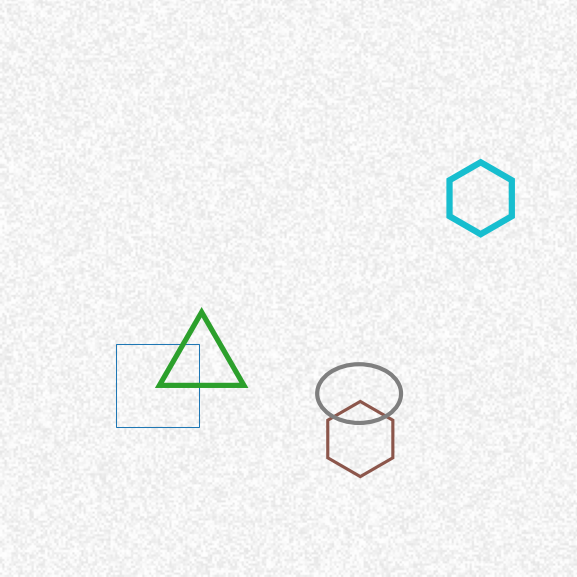[{"shape": "square", "thickness": 0.5, "radius": 0.36, "center": [0.272, 0.331]}, {"shape": "triangle", "thickness": 2.5, "radius": 0.42, "center": [0.349, 0.374]}, {"shape": "hexagon", "thickness": 1.5, "radius": 0.33, "center": [0.624, 0.239]}, {"shape": "oval", "thickness": 2, "radius": 0.36, "center": [0.622, 0.318]}, {"shape": "hexagon", "thickness": 3, "radius": 0.31, "center": [0.832, 0.656]}]